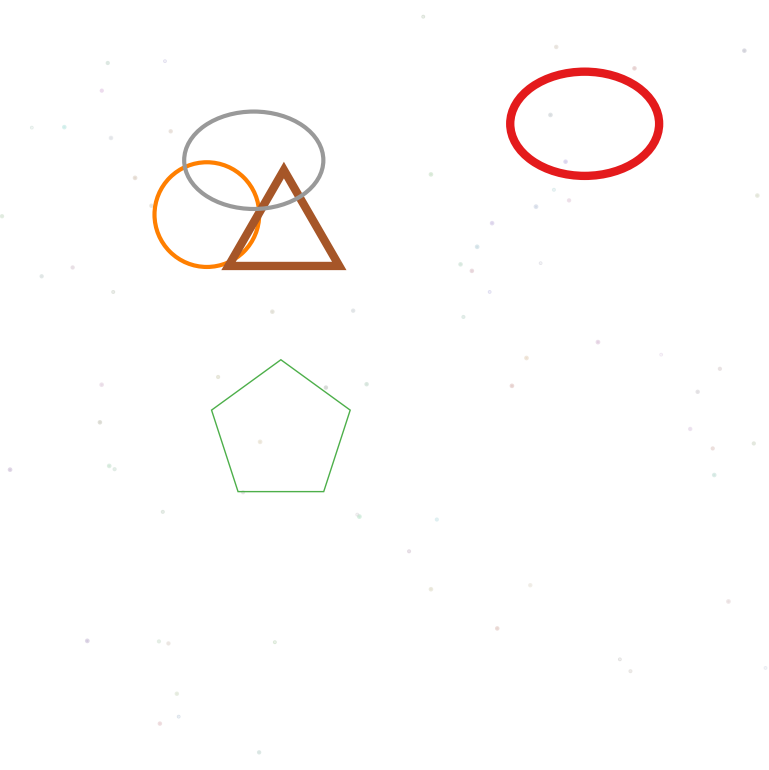[{"shape": "oval", "thickness": 3, "radius": 0.48, "center": [0.759, 0.839]}, {"shape": "pentagon", "thickness": 0.5, "radius": 0.47, "center": [0.365, 0.438]}, {"shape": "circle", "thickness": 1.5, "radius": 0.34, "center": [0.269, 0.721]}, {"shape": "triangle", "thickness": 3, "radius": 0.42, "center": [0.369, 0.696]}, {"shape": "oval", "thickness": 1.5, "radius": 0.45, "center": [0.33, 0.792]}]